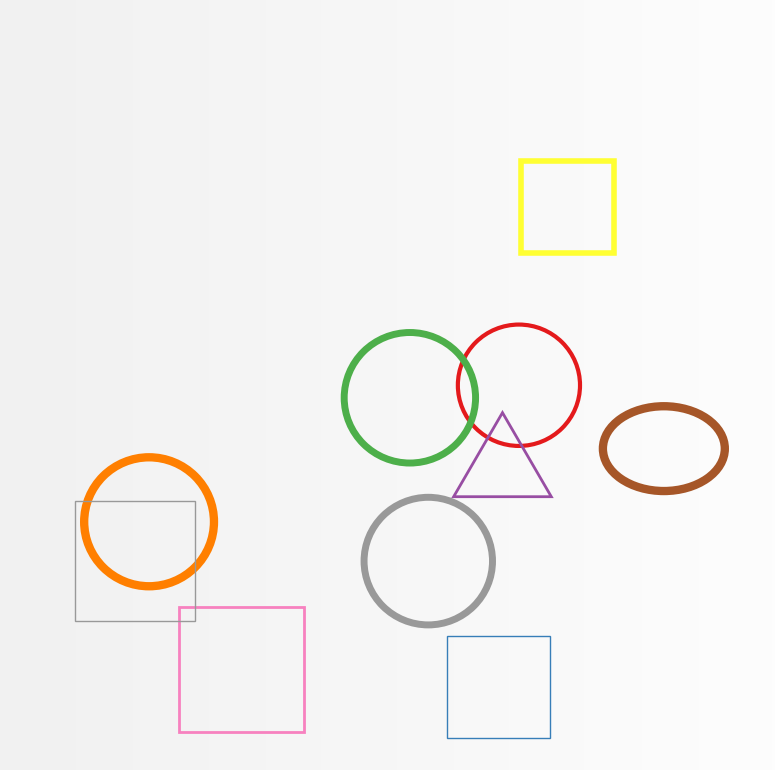[{"shape": "circle", "thickness": 1.5, "radius": 0.39, "center": [0.67, 0.5]}, {"shape": "square", "thickness": 0.5, "radius": 0.33, "center": [0.644, 0.108]}, {"shape": "circle", "thickness": 2.5, "radius": 0.42, "center": [0.529, 0.483]}, {"shape": "triangle", "thickness": 1, "radius": 0.36, "center": [0.648, 0.391]}, {"shape": "circle", "thickness": 3, "radius": 0.42, "center": [0.192, 0.322]}, {"shape": "square", "thickness": 2, "radius": 0.3, "center": [0.732, 0.731]}, {"shape": "oval", "thickness": 3, "radius": 0.39, "center": [0.857, 0.417]}, {"shape": "square", "thickness": 1, "radius": 0.4, "center": [0.311, 0.13]}, {"shape": "circle", "thickness": 2.5, "radius": 0.41, "center": [0.553, 0.271]}, {"shape": "square", "thickness": 0.5, "radius": 0.39, "center": [0.174, 0.271]}]